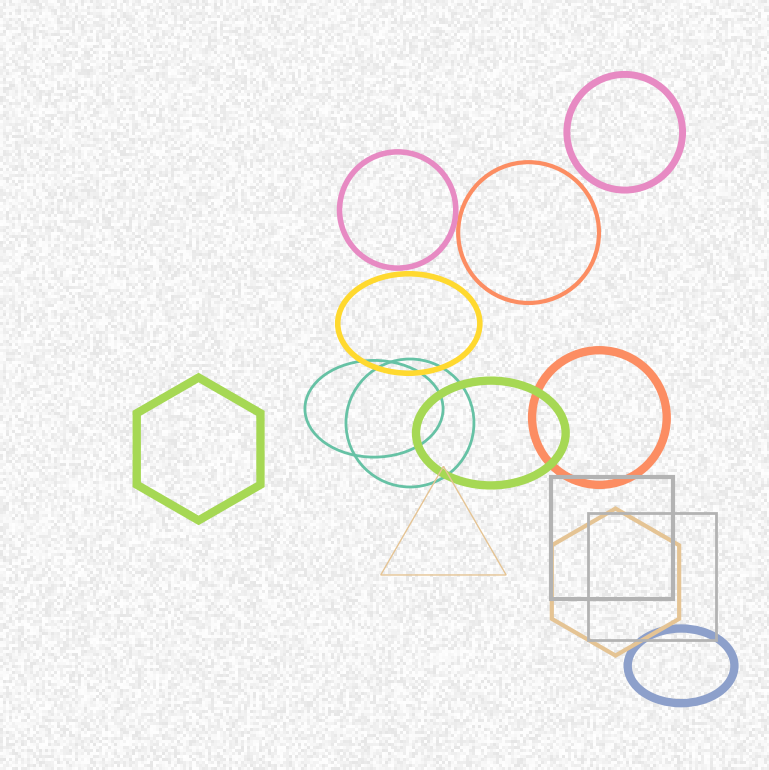[{"shape": "oval", "thickness": 1, "radius": 0.45, "center": [0.486, 0.469]}, {"shape": "circle", "thickness": 1, "radius": 0.42, "center": [0.532, 0.451]}, {"shape": "circle", "thickness": 1.5, "radius": 0.46, "center": [0.686, 0.698]}, {"shape": "circle", "thickness": 3, "radius": 0.44, "center": [0.778, 0.458]}, {"shape": "oval", "thickness": 3, "radius": 0.35, "center": [0.885, 0.135]}, {"shape": "circle", "thickness": 2.5, "radius": 0.38, "center": [0.811, 0.828]}, {"shape": "circle", "thickness": 2, "radius": 0.38, "center": [0.516, 0.727]}, {"shape": "hexagon", "thickness": 3, "radius": 0.46, "center": [0.258, 0.417]}, {"shape": "oval", "thickness": 3, "radius": 0.49, "center": [0.637, 0.438]}, {"shape": "oval", "thickness": 2, "radius": 0.46, "center": [0.531, 0.58]}, {"shape": "hexagon", "thickness": 1.5, "radius": 0.48, "center": [0.799, 0.244]}, {"shape": "triangle", "thickness": 0.5, "radius": 0.47, "center": [0.576, 0.3]}, {"shape": "square", "thickness": 1.5, "radius": 0.4, "center": [0.795, 0.302]}, {"shape": "square", "thickness": 1, "radius": 0.41, "center": [0.847, 0.252]}]